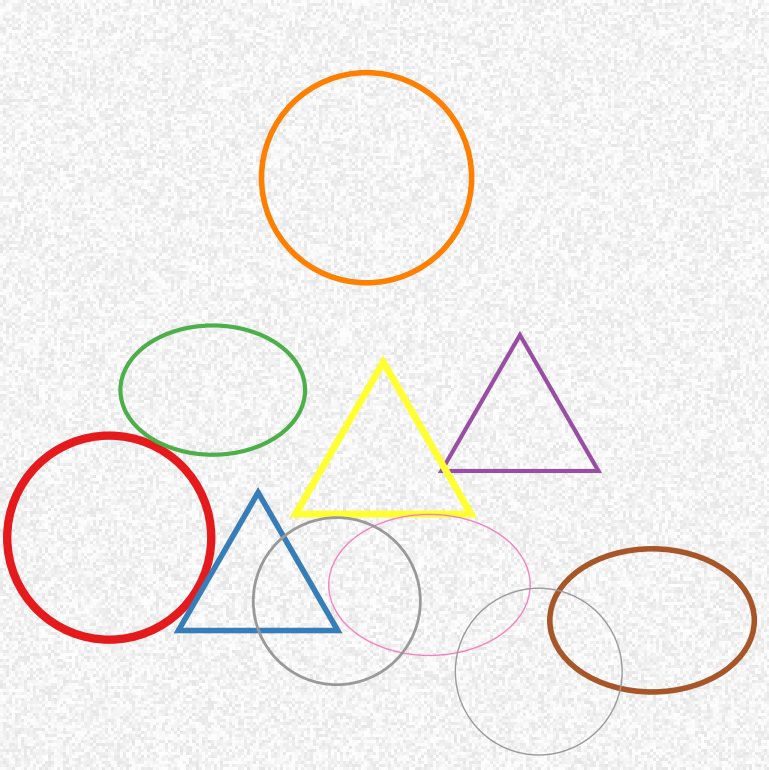[{"shape": "circle", "thickness": 3, "radius": 0.66, "center": [0.142, 0.302]}, {"shape": "triangle", "thickness": 2, "radius": 0.6, "center": [0.335, 0.241]}, {"shape": "oval", "thickness": 1.5, "radius": 0.6, "center": [0.276, 0.493]}, {"shape": "triangle", "thickness": 1.5, "radius": 0.59, "center": [0.675, 0.447]}, {"shape": "circle", "thickness": 2, "radius": 0.68, "center": [0.476, 0.769]}, {"shape": "triangle", "thickness": 2.5, "radius": 0.66, "center": [0.498, 0.398]}, {"shape": "oval", "thickness": 2, "radius": 0.66, "center": [0.847, 0.194]}, {"shape": "oval", "thickness": 0.5, "radius": 0.65, "center": [0.558, 0.24]}, {"shape": "circle", "thickness": 0.5, "radius": 0.54, "center": [0.7, 0.128]}, {"shape": "circle", "thickness": 1, "radius": 0.54, "center": [0.437, 0.219]}]